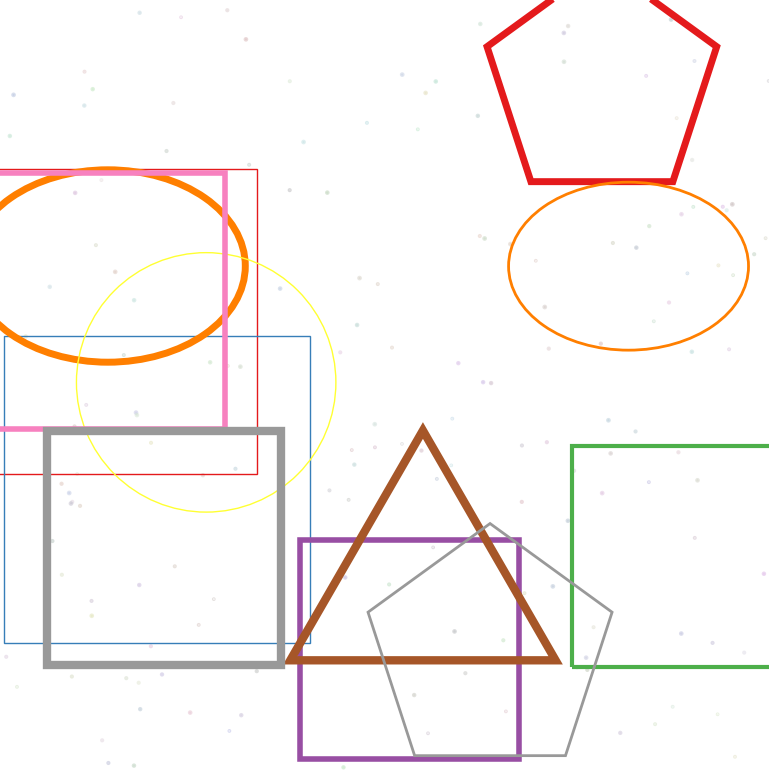[{"shape": "pentagon", "thickness": 2.5, "radius": 0.78, "center": [0.782, 0.891]}, {"shape": "square", "thickness": 0.5, "radius": 0.99, "center": [0.136, 0.582]}, {"shape": "square", "thickness": 0.5, "radius": 1.0, "center": [0.204, 0.364]}, {"shape": "square", "thickness": 1.5, "radius": 0.72, "center": [0.887, 0.277]}, {"shape": "square", "thickness": 2, "radius": 0.71, "center": [0.532, 0.157]}, {"shape": "oval", "thickness": 1, "radius": 0.78, "center": [0.816, 0.654]}, {"shape": "oval", "thickness": 2.5, "radius": 0.89, "center": [0.14, 0.655]}, {"shape": "circle", "thickness": 0.5, "radius": 0.84, "center": [0.268, 0.503]}, {"shape": "triangle", "thickness": 3, "radius": 0.99, "center": [0.549, 0.242]}, {"shape": "square", "thickness": 2, "radius": 0.83, "center": [0.126, 0.609]}, {"shape": "square", "thickness": 3, "radius": 0.76, "center": [0.213, 0.288]}, {"shape": "pentagon", "thickness": 1, "radius": 0.83, "center": [0.636, 0.153]}]